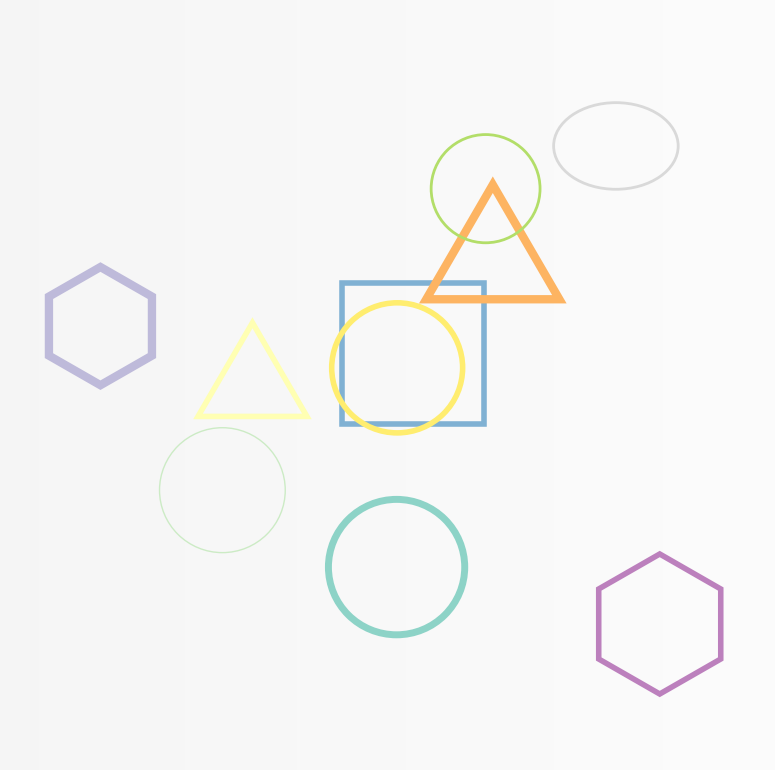[{"shape": "circle", "thickness": 2.5, "radius": 0.44, "center": [0.512, 0.264]}, {"shape": "triangle", "thickness": 2, "radius": 0.41, "center": [0.326, 0.5]}, {"shape": "hexagon", "thickness": 3, "radius": 0.38, "center": [0.13, 0.576]}, {"shape": "square", "thickness": 2, "radius": 0.46, "center": [0.533, 0.541]}, {"shape": "triangle", "thickness": 3, "radius": 0.5, "center": [0.636, 0.661]}, {"shape": "circle", "thickness": 1, "radius": 0.35, "center": [0.627, 0.755]}, {"shape": "oval", "thickness": 1, "radius": 0.4, "center": [0.795, 0.81]}, {"shape": "hexagon", "thickness": 2, "radius": 0.45, "center": [0.851, 0.19]}, {"shape": "circle", "thickness": 0.5, "radius": 0.41, "center": [0.287, 0.363]}, {"shape": "circle", "thickness": 2, "radius": 0.42, "center": [0.512, 0.522]}]